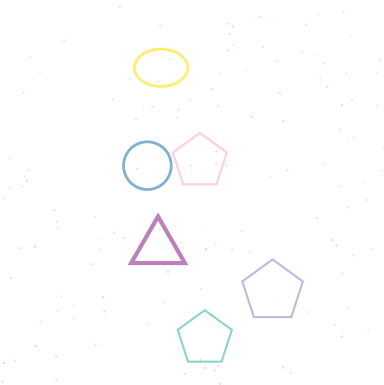[{"shape": "pentagon", "thickness": 1.5, "radius": 0.37, "center": [0.532, 0.12]}, {"shape": "pentagon", "thickness": 1.5, "radius": 0.41, "center": [0.708, 0.243]}, {"shape": "circle", "thickness": 2, "radius": 0.31, "center": [0.383, 0.57]}, {"shape": "pentagon", "thickness": 1.5, "radius": 0.37, "center": [0.519, 0.581]}, {"shape": "triangle", "thickness": 3, "radius": 0.4, "center": [0.411, 0.357]}, {"shape": "oval", "thickness": 2, "radius": 0.35, "center": [0.418, 0.824]}]